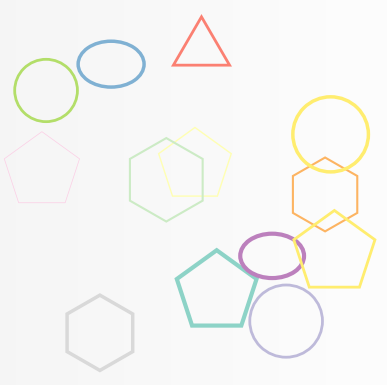[{"shape": "pentagon", "thickness": 3, "radius": 0.54, "center": [0.559, 0.242]}, {"shape": "pentagon", "thickness": 1, "radius": 0.49, "center": [0.503, 0.57]}, {"shape": "circle", "thickness": 2, "radius": 0.47, "center": [0.738, 0.166]}, {"shape": "triangle", "thickness": 2, "radius": 0.42, "center": [0.52, 0.873]}, {"shape": "oval", "thickness": 2.5, "radius": 0.43, "center": [0.287, 0.833]}, {"shape": "hexagon", "thickness": 1.5, "radius": 0.48, "center": [0.839, 0.495]}, {"shape": "circle", "thickness": 2, "radius": 0.4, "center": [0.119, 0.765]}, {"shape": "pentagon", "thickness": 0.5, "radius": 0.51, "center": [0.108, 0.556]}, {"shape": "hexagon", "thickness": 2.5, "radius": 0.49, "center": [0.258, 0.136]}, {"shape": "oval", "thickness": 3, "radius": 0.41, "center": [0.702, 0.335]}, {"shape": "hexagon", "thickness": 1.5, "radius": 0.54, "center": [0.429, 0.533]}, {"shape": "circle", "thickness": 2.5, "radius": 0.49, "center": [0.853, 0.651]}, {"shape": "pentagon", "thickness": 2, "radius": 0.55, "center": [0.863, 0.343]}]